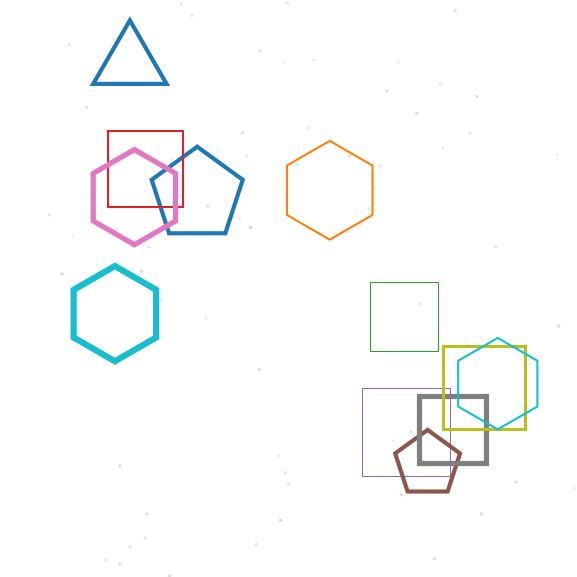[{"shape": "pentagon", "thickness": 2, "radius": 0.41, "center": [0.341, 0.662]}, {"shape": "triangle", "thickness": 2, "radius": 0.37, "center": [0.225, 0.891]}, {"shape": "hexagon", "thickness": 1, "radius": 0.43, "center": [0.571, 0.67]}, {"shape": "square", "thickness": 0.5, "radius": 0.29, "center": [0.7, 0.451]}, {"shape": "square", "thickness": 1, "radius": 0.33, "center": [0.252, 0.706]}, {"shape": "square", "thickness": 0.5, "radius": 0.38, "center": [0.702, 0.251]}, {"shape": "pentagon", "thickness": 2, "radius": 0.3, "center": [0.74, 0.196]}, {"shape": "hexagon", "thickness": 2.5, "radius": 0.41, "center": [0.233, 0.658]}, {"shape": "square", "thickness": 2.5, "radius": 0.29, "center": [0.784, 0.256]}, {"shape": "square", "thickness": 1.5, "radius": 0.36, "center": [0.838, 0.329]}, {"shape": "hexagon", "thickness": 1, "radius": 0.4, "center": [0.862, 0.335]}, {"shape": "hexagon", "thickness": 3, "radius": 0.41, "center": [0.199, 0.456]}]